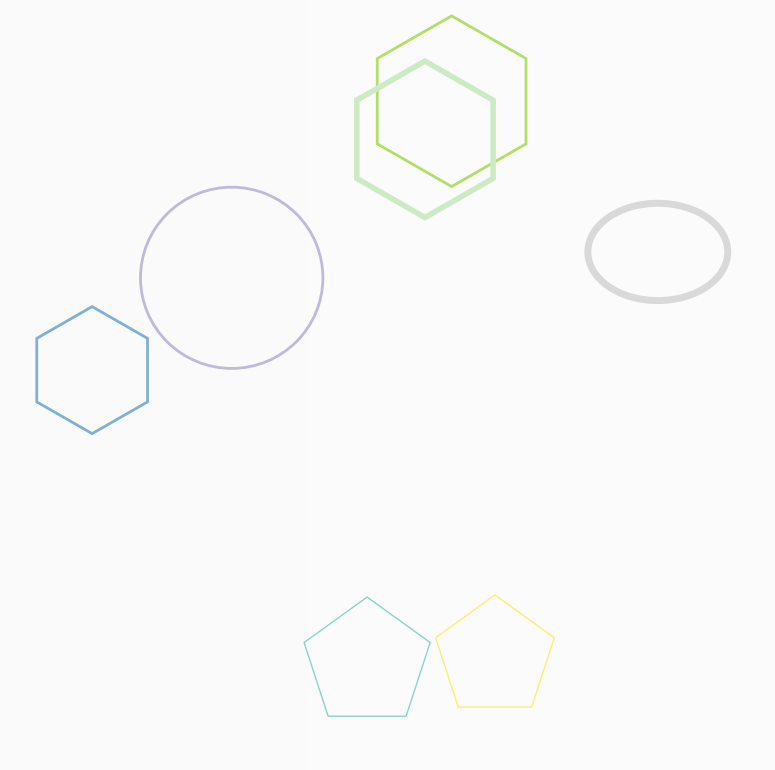[{"shape": "pentagon", "thickness": 0.5, "radius": 0.43, "center": [0.474, 0.139]}, {"shape": "circle", "thickness": 1, "radius": 0.59, "center": [0.299, 0.639]}, {"shape": "hexagon", "thickness": 1, "radius": 0.41, "center": [0.119, 0.519]}, {"shape": "hexagon", "thickness": 1, "radius": 0.55, "center": [0.583, 0.869]}, {"shape": "oval", "thickness": 2.5, "radius": 0.45, "center": [0.849, 0.673]}, {"shape": "hexagon", "thickness": 2, "radius": 0.51, "center": [0.548, 0.819]}, {"shape": "pentagon", "thickness": 0.5, "radius": 0.4, "center": [0.639, 0.147]}]